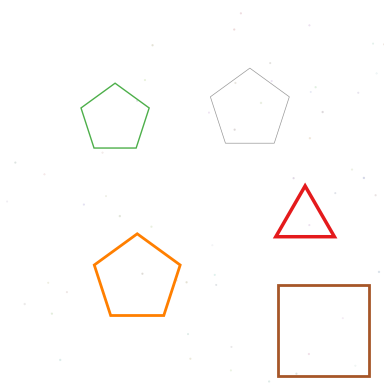[{"shape": "triangle", "thickness": 2.5, "radius": 0.44, "center": [0.792, 0.429]}, {"shape": "pentagon", "thickness": 1, "radius": 0.47, "center": [0.299, 0.691]}, {"shape": "pentagon", "thickness": 2, "radius": 0.59, "center": [0.356, 0.275]}, {"shape": "square", "thickness": 2, "radius": 0.59, "center": [0.841, 0.142]}, {"shape": "pentagon", "thickness": 0.5, "radius": 0.54, "center": [0.649, 0.715]}]